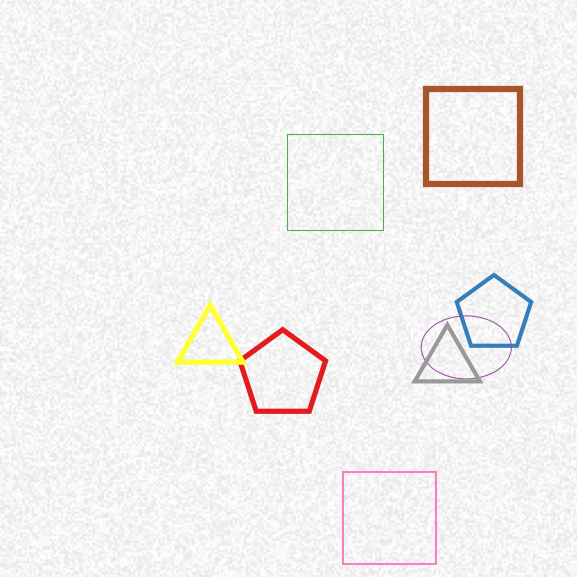[{"shape": "pentagon", "thickness": 2.5, "radius": 0.39, "center": [0.49, 0.35]}, {"shape": "pentagon", "thickness": 2, "radius": 0.34, "center": [0.855, 0.455]}, {"shape": "square", "thickness": 0.5, "radius": 0.42, "center": [0.581, 0.684]}, {"shape": "oval", "thickness": 0.5, "radius": 0.39, "center": [0.807, 0.398]}, {"shape": "triangle", "thickness": 2.5, "radius": 0.33, "center": [0.364, 0.405]}, {"shape": "square", "thickness": 3, "radius": 0.41, "center": [0.819, 0.763]}, {"shape": "square", "thickness": 1, "radius": 0.4, "center": [0.675, 0.102]}, {"shape": "triangle", "thickness": 2, "radius": 0.33, "center": [0.775, 0.371]}]